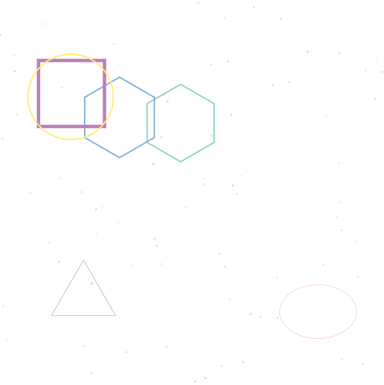[{"shape": "hexagon", "thickness": 1, "radius": 0.5, "center": [0.469, 0.68]}, {"shape": "triangle", "thickness": 0.5, "radius": 0.48, "center": [0.217, 0.228]}, {"shape": "hexagon", "thickness": 1, "radius": 0.52, "center": [0.31, 0.695]}, {"shape": "oval", "thickness": 0.5, "radius": 0.5, "center": [0.826, 0.19]}, {"shape": "square", "thickness": 2.5, "radius": 0.43, "center": [0.185, 0.759]}, {"shape": "circle", "thickness": 1, "radius": 0.55, "center": [0.184, 0.748]}]